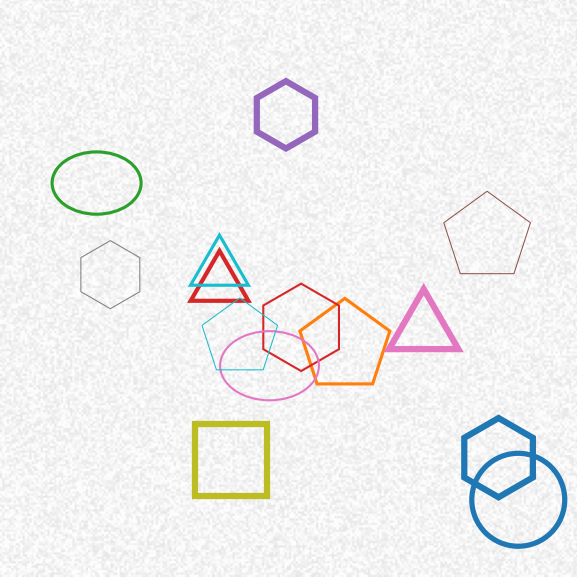[{"shape": "circle", "thickness": 2.5, "radius": 0.4, "center": [0.897, 0.134]}, {"shape": "hexagon", "thickness": 3, "radius": 0.34, "center": [0.863, 0.207]}, {"shape": "pentagon", "thickness": 1.5, "radius": 0.41, "center": [0.597, 0.401]}, {"shape": "oval", "thickness": 1.5, "radius": 0.39, "center": [0.167, 0.682]}, {"shape": "triangle", "thickness": 2, "radius": 0.29, "center": [0.38, 0.507]}, {"shape": "hexagon", "thickness": 1, "radius": 0.38, "center": [0.521, 0.432]}, {"shape": "hexagon", "thickness": 3, "radius": 0.29, "center": [0.495, 0.8]}, {"shape": "pentagon", "thickness": 0.5, "radius": 0.39, "center": [0.843, 0.589]}, {"shape": "triangle", "thickness": 3, "radius": 0.35, "center": [0.734, 0.429]}, {"shape": "oval", "thickness": 1, "radius": 0.43, "center": [0.467, 0.366]}, {"shape": "hexagon", "thickness": 0.5, "radius": 0.29, "center": [0.191, 0.524]}, {"shape": "square", "thickness": 3, "radius": 0.31, "center": [0.399, 0.202]}, {"shape": "pentagon", "thickness": 0.5, "radius": 0.34, "center": [0.415, 0.414]}, {"shape": "triangle", "thickness": 1.5, "radius": 0.29, "center": [0.38, 0.534]}]